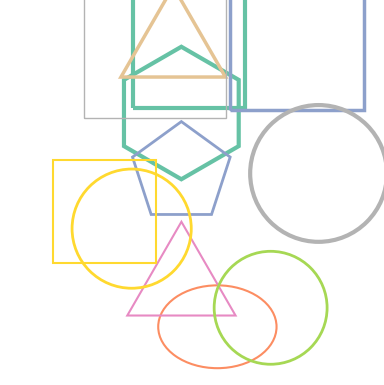[{"shape": "square", "thickness": 3, "radius": 0.73, "center": [0.491, 0.866]}, {"shape": "hexagon", "thickness": 3, "radius": 0.86, "center": [0.471, 0.706]}, {"shape": "oval", "thickness": 1.5, "radius": 0.77, "center": [0.565, 0.151]}, {"shape": "pentagon", "thickness": 2, "radius": 0.67, "center": [0.471, 0.551]}, {"shape": "square", "thickness": 2.5, "radius": 0.87, "center": [0.772, 0.888]}, {"shape": "triangle", "thickness": 1.5, "radius": 0.81, "center": [0.471, 0.262]}, {"shape": "circle", "thickness": 2, "radius": 0.73, "center": [0.703, 0.201]}, {"shape": "square", "thickness": 1.5, "radius": 0.67, "center": [0.272, 0.451]}, {"shape": "circle", "thickness": 2, "radius": 0.77, "center": [0.342, 0.406]}, {"shape": "triangle", "thickness": 2.5, "radius": 0.78, "center": [0.45, 0.878]}, {"shape": "square", "thickness": 1, "radius": 0.92, "center": [0.403, 0.879]}, {"shape": "circle", "thickness": 3, "radius": 0.89, "center": [0.827, 0.549]}]